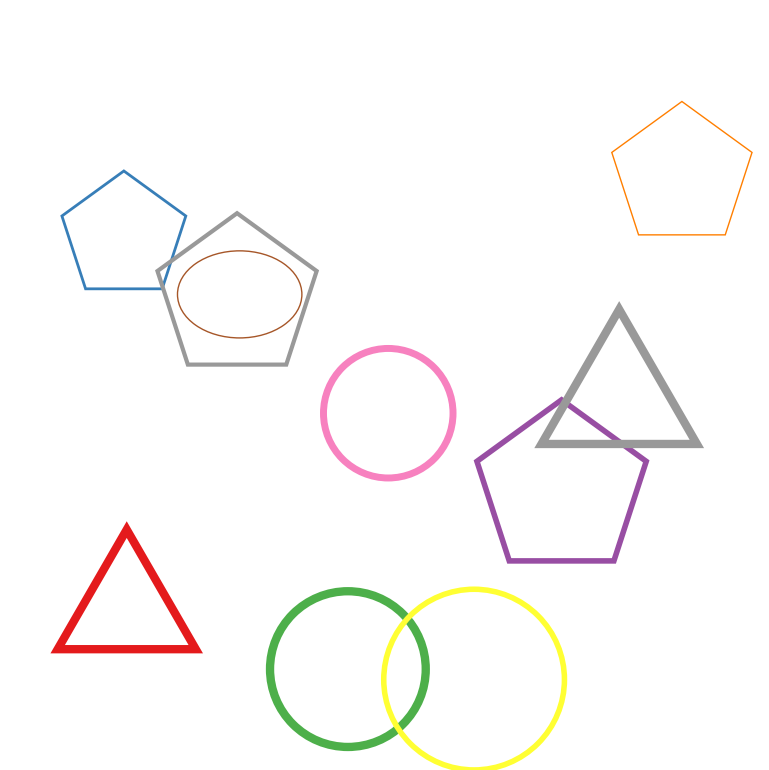[{"shape": "triangle", "thickness": 3, "radius": 0.52, "center": [0.165, 0.209]}, {"shape": "pentagon", "thickness": 1, "radius": 0.42, "center": [0.161, 0.693]}, {"shape": "circle", "thickness": 3, "radius": 0.51, "center": [0.452, 0.131]}, {"shape": "pentagon", "thickness": 2, "radius": 0.58, "center": [0.729, 0.365]}, {"shape": "pentagon", "thickness": 0.5, "radius": 0.48, "center": [0.886, 0.772]}, {"shape": "circle", "thickness": 2, "radius": 0.59, "center": [0.616, 0.117]}, {"shape": "oval", "thickness": 0.5, "radius": 0.4, "center": [0.311, 0.618]}, {"shape": "circle", "thickness": 2.5, "radius": 0.42, "center": [0.504, 0.463]}, {"shape": "triangle", "thickness": 3, "radius": 0.58, "center": [0.804, 0.482]}, {"shape": "pentagon", "thickness": 1.5, "radius": 0.54, "center": [0.308, 0.614]}]